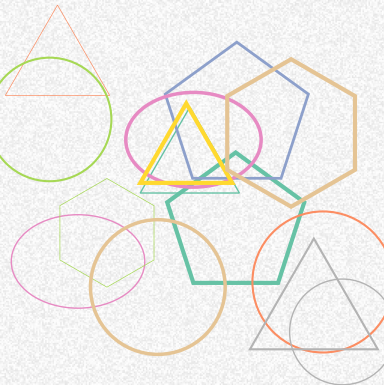[{"shape": "pentagon", "thickness": 3, "radius": 0.94, "center": [0.612, 0.417]}, {"shape": "triangle", "thickness": 1, "radius": 0.74, "center": [0.493, 0.573]}, {"shape": "triangle", "thickness": 0.5, "radius": 0.78, "center": [0.149, 0.83]}, {"shape": "circle", "thickness": 1.5, "radius": 0.92, "center": [0.839, 0.268]}, {"shape": "pentagon", "thickness": 2, "radius": 0.98, "center": [0.615, 0.695]}, {"shape": "oval", "thickness": 1, "radius": 0.87, "center": [0.203, 0.321]}, {"shape": "oval", "thickness": 2.5, "radius": 0.88, "center": [0.502, 0.637]}, {"shape": "hexagon", "thickness": 0.5, "radius": 0.71, "center": [0.278, 0.395]}, {"shape": "circle", "thickness": 1.5, "radius": 0.8, "center": [0.129, 0.69]}, {"shape": "triangle", "thickness": 3, "radius": 0.69, "center": [0.484, 0.594]}, {"shape": "circle", "thickness": 2.5, "radius": 0.87, "center": [0.41, 0.254]}, {"shape": "hexagon", "thickness": 3, "radius": 0.96, "center": [0.756, 0.655]}, {"shape": "triangle", "thickness": 1.5, "radius": 0.96, "center": [0.815, 0.189]}, {"shape": "circle", "thickness": 1, "radius": 0.69, "center": [0.89, 0.138]}]